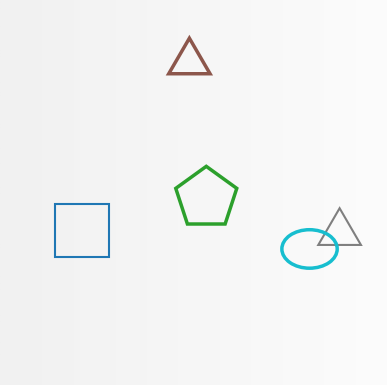[{"shape": "square", "thickness": 1.5, "radius": 0.35, "center": [0.211, 0.401]}, {"shape": "pentagon", "thickness": 2.5, "radius": 0.41, "center": [0.532, 0.485]}, {"shape": "triangle", "thickness": 2.5, "radius": 0.31, "center": [0.489, 0.839]}, {"shape": "triangle", "thickness": 1.5, "radius": 0.32, "center": [0.876, 0.396]}, {"shape": "oval", "thickness": 2.5, "radius": 0.36, "center": [0.799, 0.353]}]